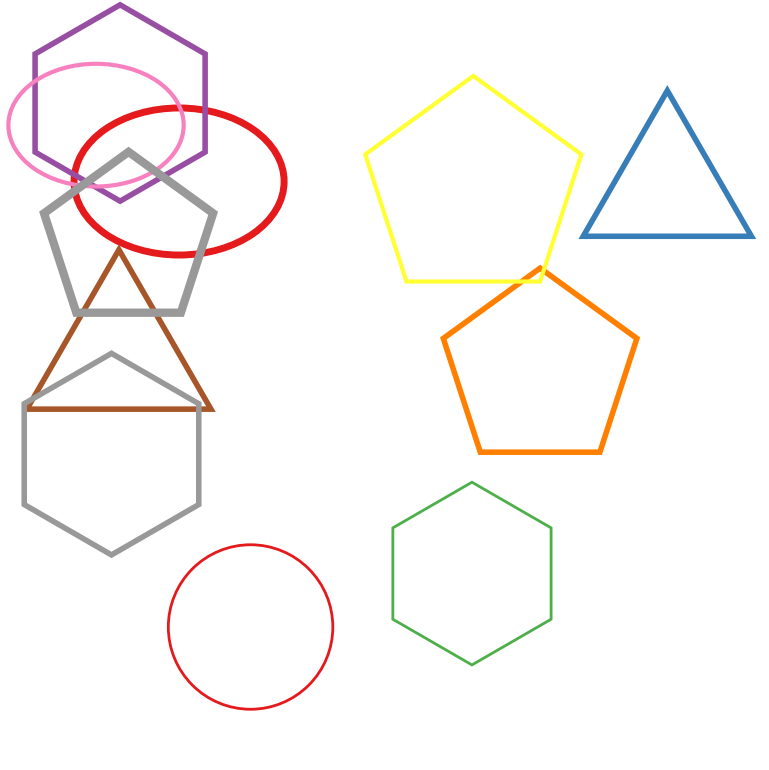[{"shape": "circle", "thickness": 1, "radius": 0.53, "center": [0.325, 0.186]}, {"shape": "oval", "thickness": 2.5, "radius": 0.68, "center": [0.233, 0.764]}, {"shape": "triangle", "thickness": 2, "radius": 0.63, "center": [0.867, 0.756]}, {"shape": "hexagon", "thickness": 1, "radius": 0.59, "center": [0.613, 0.255]}, {"shape": "hexagon", "thickness": 2, "radius": 0.64, "center": [0.156, 0.866]}, {"shape": "pentagon", "thickness": 2, "radius": 0.66, "center": [0.701, 0.52]}, {"shape": "pentagon", "thickness": 1.5, "radius": 0.74, "center": [0.615, 0.754]}, {"shape": "triangle", "thickness": 2, "radius": 0.69, "center": [0.154, 0.538]}, {"shape": "oval", "thickness": 1.5, "radius": 0.57, "center": [0.125, 0.837]}, {"shape": "hexagon", "thickness": 2, "radius": 0.65, "center": [0.145, 0.41]}, {"shape": "pentagon", "thickness": 3, "radius": 0.58, "center": [0.167, 0.687]}]